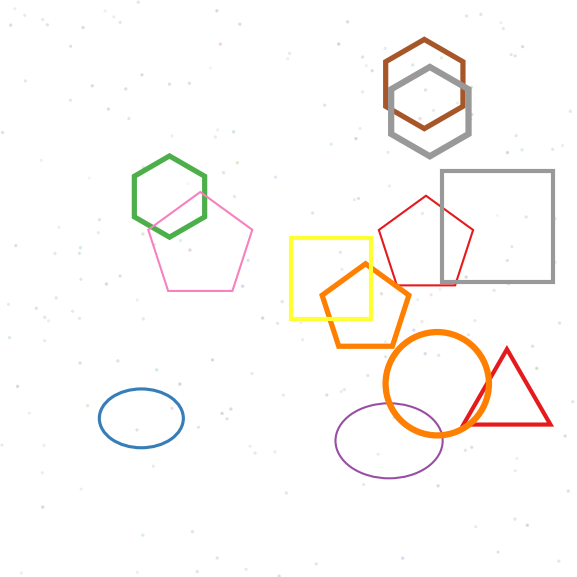[{"shape": "triangle", "thickness": 2, "radius": 0.44, "center": [0.878, 0.307]}, {"shape": "pentagon", "thickness": 1, "radius": 0.43, "center": [0.738, 0.574]}, {"shape": "oval", "thickness": 1.5, "radius": 0.36, "center": [0.245, 0.275]}, {"shape": "hexagon", "thickness": 2.5, "radius": 0.35, "center": [0.294, 0.659]}, {"shape": "oval", "thickness": 1, "radius": 0.46, "center": [0.674, 0.236]}, {"shape": "circle", "thickness": 3, "radius": 0.45, "center": [0.757, 0.335]}, {"shape": "pentagon", "thickness": 2.5, "radius": 0.39, "center": [0.633, 0.463]}, {"shape": "square", "thickness": 2, "radius": 0.35, "center": [0.573, 0.517]}, {"shape": "hexagon", "thickness": 2.5, "radius": 0.39, "center": [0.735, 0.854]}, {"shape": "pentagon", "thickness": 1, "radius": 0.47, "center": [0.347, 0.572]}, {"shape": "square", "thickness": 2, "radius": 0.48, "center": [0.861, 0.606]}, {"shape": "hexagon", "thickness": 3, "radius": 0.39, "center": [0.744, 0.806]}]